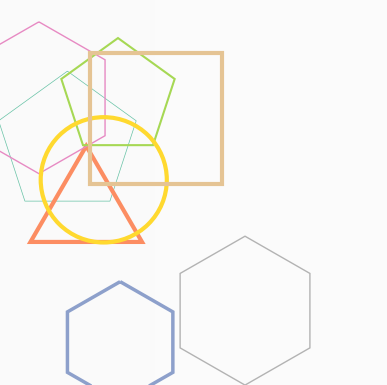[{"shape": "pentagon", "thickness": 0.5, "radius": 0.93, "center": [0.174, 0.629]}, {"shape": "triangle", "thickness": 3, "radius": 0.83, "center": [0.223, 0.455]}, {"shape": "hexagon", "thickness": 2.5, "radius": 0.79, "center": [0.31, 0.111]}, {"shape": "hexagon", "thickness": 1, "radius": 0.99, "center": [0.1, 0.746]}, {"shape": "pentagon", "thickness": 1.5, "radius": 0.77, "center": [0.304, 0.747]}, {"shape": "circle", "thickness": 3, "radius": 0.81, "center": [0.268, 0.533]}, {"shape": "square", "thickness": 3, "radius": 0.85, "center": [0.402, 0.692]}, {"shape": "hexagon", "thickness": 1, "radius": 0.97, "center": [0.632, 0.193]}]